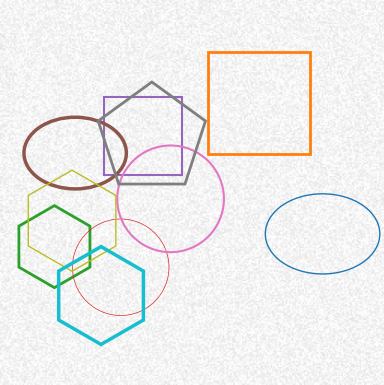[{"shape": "oval", "thickness": 1, "radius": 0.74, "center": [0.838, 0.393]}, {"shape": "square", "thickness": 2, "radius": 0.66, "center": [0.672, 0.732]}, {"shape": "hexagon", "thickness": 2, "radius": 0.53, "center": [0.141, 0.359]}, {"shape": "circle", "thickness": 0.5, "radius": 0.63, "center": [0.314, 0.306]}, {"shape": "square", "thickness": 1.5, "radius": 0.51, "center": [0.371, 0.647]}, {"shape": "oval", "thickness": 2.5, "radius": 0.66, "center": [0.195, 0.602]}, {"shape": "circle", "thickness": 1.5, "radius": 0.69, "center": [0.443, 0.484]}, {"shape": "pentagon", "thickness": 2, "radius": 0.73, "center": [0.394, 0.641]}, {"shape": "hexagon", "thickness": 1, "radius": 0.66, "center": [0.187, 0.427]}, {"shape": "hexagon", "thickness": 2.5, "radius": 0.64, "center": [0.262, 0.232]}]